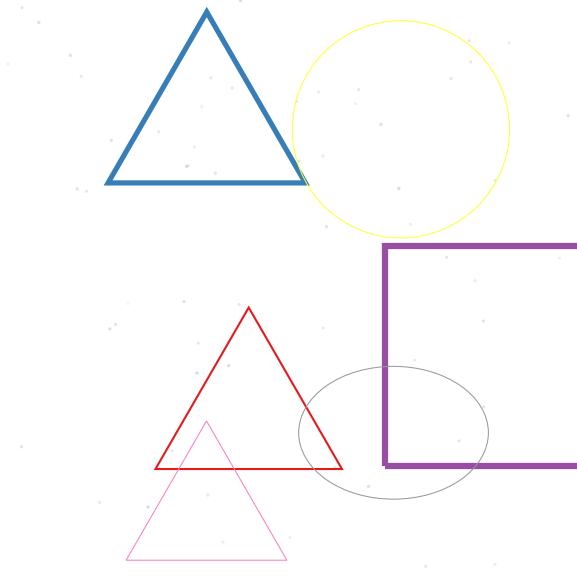[{"shape": "triangle", "thickness": 1, "radius": 0.93, "center": [0.431, 0.28]}, {"shape": "triangle", "thickness": 2.5, "radius": 0.99, "center": [0.358, 0.781]}, {"shape": "square", "thickness": 3, "radius": 0.95, "center": [0.858, 0.383]}, {"shape": "circle", "thickness": 0.5, "radius": 0.94, "center": [0.694, 0.775]}, {"shape": "triangle", "thickness": 0.5, "radius": 0.8, "center": [0.358, 0.109]}, {"shape": "oval", "thickness": 0.5, "radius": 0.82, "center": [0.681, 0.25]}]